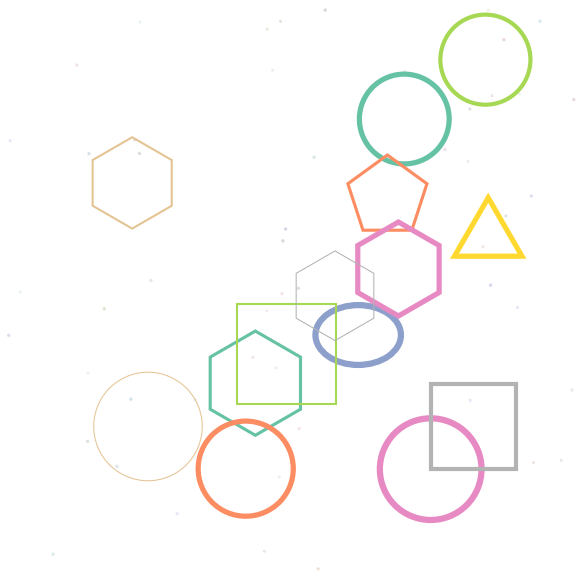[{"shape": "circle", "thickness": 2.5, "radius": 0.39, "center": [0.7, 0.793]}, {"shape": "hexagon", "thickness": 1.5, "radius": 0.45, "center": [0.442, 0.336]}, {"shape": "circle", "thickness": 2.5, "radius": 0.41, "center": [0.425, 0.188]}, {"shape": "pentagon", "thickness": 1.5, "radius": 0.36, "center": [0.671, 0.659]}, {"shape": "oval", "thickness": 3, "radius": 0.37, "center": [0.62, 0.419]}, {"shape": "hexagon", "thickness": 2.5, "radius": 0.41, "center": [0.69, 0.533]}, {"shape": "circle", "thickness": 3, "radius": 0.44, "center": [0.746, 0.187]}, {"shape": "circle", "thickness": 2, "radius": 0.39, "center": [0.841, 0.896]}, {"shape": "square", "thickness": 1, "radius": 0.43, "center": [0.496, 0.386]}, {"shape": "triangle", "thickness": 2.5, "radius": 0.34, "center": [0.845, 0.589]}, {"shape": "hexagon", "thickness": 1, "radius": 0.4, "center": [0.229, 0.682]}, {"shape": "circle", "thickness": 0.5, "radius": 0.47, "center": [0.256, 0.261]}, {"shape": "square", "thickness": 2, "radius": 0.37, "center": [0.82, 0.261]}, {"shape": "hexagon", "thickness": 0.5, "radius": 0.39, "center": [0.58, 0.487]}]